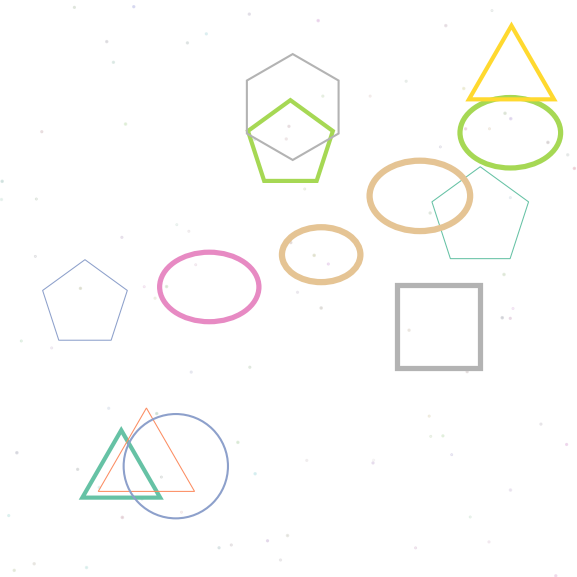[{"shape": "triangle", "thickness": 2, "radius": 0.39, "center": [0.21, 0.176]}, {"shape": "pentagon", "thickness": 0.5, "radius": 0.44, "center": [0.832, 0.622]}, {"shape": "triangle", "thickness": 0.5, "radius": 0.48, "center": [0.254, 0.196]}, {"shape": "pentagon", "thickness": 0.5, "radius": 0.39, "center": [0.147, 0.472]}, {"shape": "circle", "thickness": 1, "radius": 0.45, "center": [0.304, 0.192]}, {"shape": "oval", "thickness": 2.5, "radius": 0.43, "center": [0.362, 0.502]}, {"shape": "oval", "thickness": 2.5, "radius": 0.44, "center": [0.884, 0.769]}, {"shape": "pentagon", "thickness": 2, "radius": 0.39, "center": [0.503, 0.748]}, {"shape": "triangle", "thickness": 2, "radius": 0.43, "center": [0.886, 0.87]}, {"shape": "oval", "thickness": 3, "radius": 0.44, "center": [0.727, 0.66]}, {"shape": "oval", "thickness": 3, "radius": 0.34, "center": [0.556, 0.558]}, {"shape": "square", "thickness": 2.5, "radius": 0.36, "center": [0.76, 0.433]}, {"shape": "hexagon", "thickness": 1, "radius": 0.46, "center": [0.507, 0.814]}]